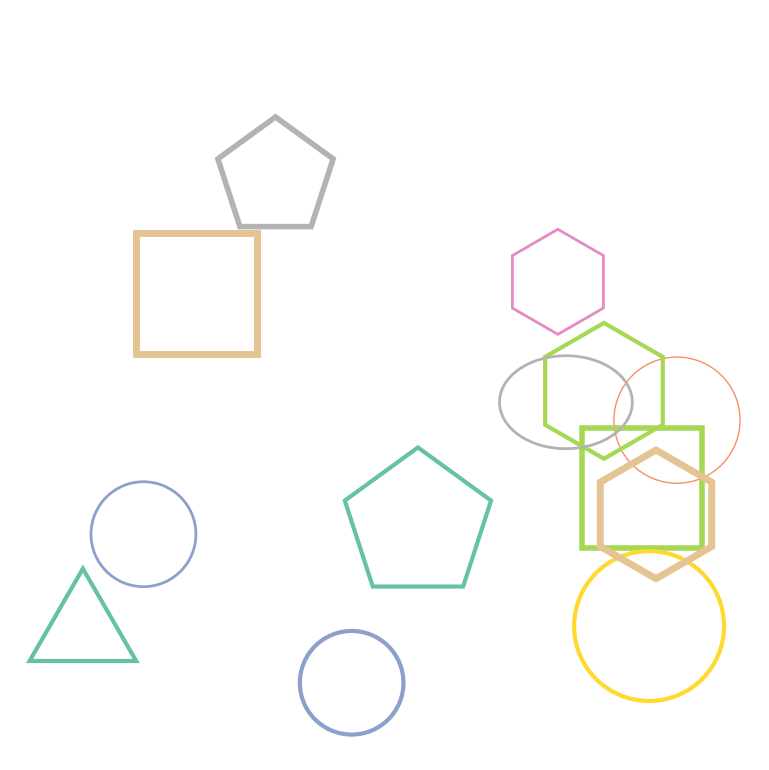[{"shape": "triangle", "thickness": 1.5, "radius": 0.4, "center": [0.108, 0.182]}, {"shape": "pentagon", "thickness": 1.5, "radius": 0.5, "center": [0.543, 0.319]}, {"shape": "circle", "thickness": 0.5, "radius": 0.41, "center": [0.879, 0.454]}, {"shape": "circle", "thickness": 1, "radius": 0.34, "center": [0.186, 0.306]}, {"shape": "circle", "thickness": 1.5, "radius": 0.34, "center": [0.457, 0.113]}, {"shape": "hexagon", "thickness": 1, "radius": 0.34, "center": [0.725, 0.634]}, {"shape": "hexagon", "thickness": 1.5, "radius": 0.44, "center": [0.784, 0.492]}, {"shape": "square", "thickness": 2, "radius": 0.39, "center": [0.834, 0.366]}, {"shape": "circle", "thickness": 1.5, "radius": 0.49, "center": [0.843, 0.187]}, {"shape": "hexagon", "thickness": 2.5, "radius": 0.42, "center": [0.852, 0.332]}, {"shape": "square", "thickness": 2.5, "radius": 0.39, "center": [0.255, 0.619]}, {"shape": "pentagon", "thickness": 2, "radius": 0.39, "center": [0.358, 0.769]}, {"shape": "oval", "thickness": 1, "radius": 0.43, "center": [0.735, 0.478]}]